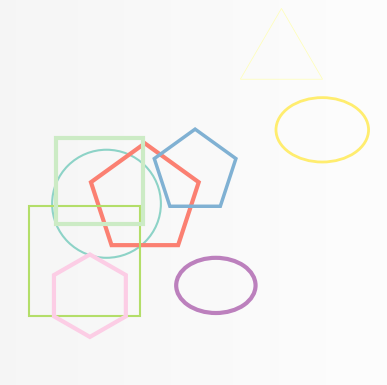[{"shape": "circle", "thickness": 1.5, "radius": 0.7, "center": [0.275, 0.471]}, {"shape": "triangle", "thickness": 0.5, "radius": 0.61, "center": [0.726, 0.856]}, {"shape": "pentagon", "thickness": 3, "radius": 0.73, "center": [0.374, 0.482]}, {"shape": "pentagon", "thickness": 2.5, "radius": 0.55, "center": [0.503, 0.554]}, {"shape": "square", "thickness": 1.5, "radius": 0.72, "center": [0.219, 0.322]}, {"shape": "hexagon", "thickness": 3, "radius": 0.54, "center": [0.232, 0.232]}, {"shape": "oval", "thickness": 3, "radius": 0.51, "center": [0.557, 0.259]}, {"shape": "square", "thickness": 3, "radius": 0.56, "center": [0.257, 0.53]}, {"shape": "oval", "thickness": 2, "radius": 0.6, "center": [0.832, 0.663]}]